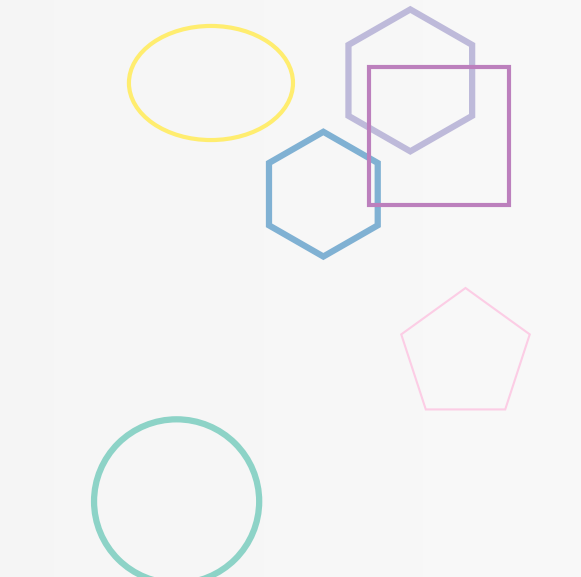[{"shape": "circle", "thickness": 3, "radius": 0.71, "center": [0.304, 0.131]}, {"shape": "hexagon", "thickness": 3, "radius": 0.61, "center": [0.706, 0.86]}, {"shape": "hexagon", "thickness": 3, "radius": 0.54, "center": [0.556, 0.663]}, {"shape": "pentagon", "thickness": 1, "radius": 0.58, "center": [0.801, 0.384]}, {"shape": "square", "thickness": 2, "radius": 0.6, "center": [0.755, 0.764]}, {"shape": "oval", "thickness": 2, "radius": 0.71, "center": [0.363, 0.855]}]